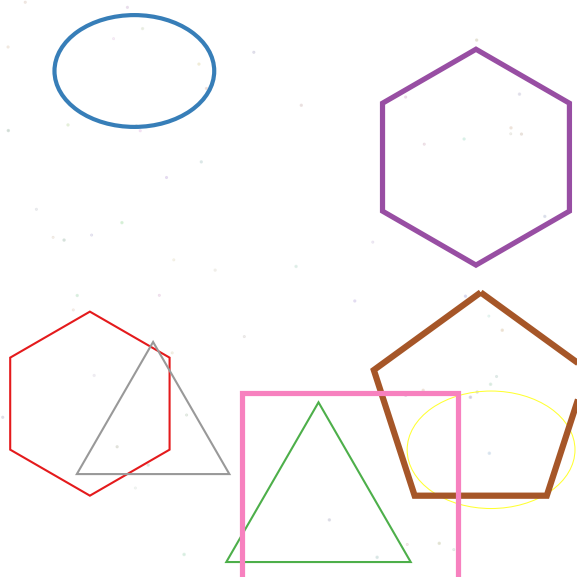[{"shape": "hexagon", "thickness": 1, "radius": 0.8, "center": [0.156, 0.3]}, {"shape": "oval", "thickness": 2, "radius": 0.69, "center": [0.233, 0.876]}, {"shape": "triangle", "thickness": 1, "radius": 0.92, "center": [0.552, 0.118]}, {"shape": "hexagon", "thickness": 2.5, "radius": 0.93, "center": [0.824, 0.727]}, {"shape": "oval", "thickness": 0.5, "radius": 0.73, "center": [0.85, 0.22]}, {"shape": "pentagon", "thickness": 3, "radius": 0.97, "center": [0.832, 0.298]}, {"shape": "square", "thickness": 2.5, "radius": 0.93, "center": [0.606, 0.132]}, {"shape": "triangle", "thickness": 1, "radius": 0.76, "center": [0.265, 0.254]}]